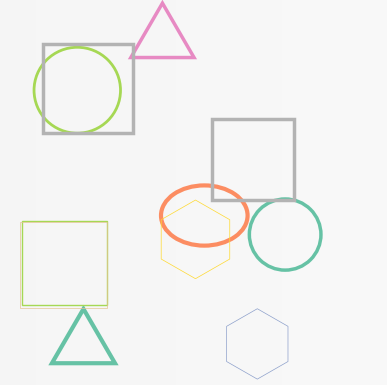[{"shape": "circle", "thickness": 2.5, "radius": 0.46, "center": [0.736, 0.391]}, {"shape": "triangle", "thickness": 3, "radius": 0.47, "center": [0.215, 0.104]}, {"shape": "oval", "thickness": 3, "radius": 0.56, "center": [0.527, 0.44]}, {"shape": "hexagon", "thickness": 0.5, "radius": 0.46, "center": [0.664, 0.107]}, {"shape": "triangle", "thickness": 2.5, "radius": 0.47, "center": [0.419, 0.898]}, {"shape": "circle", "thickness": 2, "radius": 0.56, "center": [0.199, 0.766]}, {"shape": "square", "thickness": 1, "radius": 0.55, "center": [0.167, 0.317]}, {"shape": "hexagon", "thickness": 0.5, "radius": 0.51, "center": [0.504, 0.378]}, {"shape": "square", "thickness": 0.5, "radius": 0.56, "center": [0.164, 0.312]}, {"shape": "square", "thickness": 2.5, "radius": 0.58, "center": [0.228, 0.771]}, {"shape": "square", "thickness": 2.5, "radius": 0.53, "center": [0.652, 0.585]}]